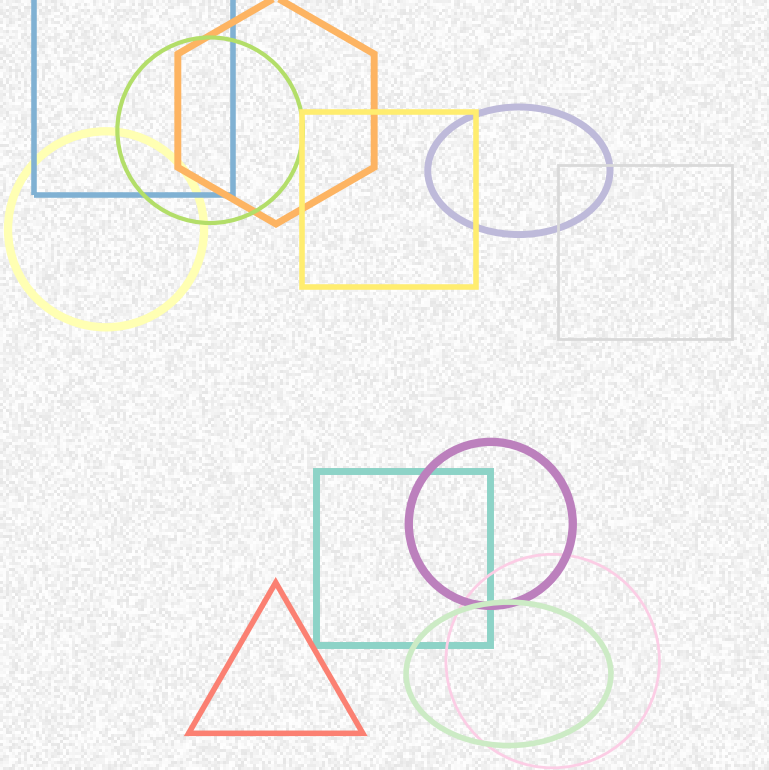[{"shape": "square", "thickness": 2.5, "radius": 0.56, "center": [0.524, 0.275]}, {"shape": "circle", "thickness": 3, "radius": 0.64, "center": [0.138, 0.702]}, {"shape": "oval", "thickness": 2.5, "radius": 0.59, "center": [0.674, 0.778]}, {"shape": "triangle", "thickness": 2, "radius": 0.65, "center": [0.358, 0.113]}, {"shape": "square", "thickness": 2, "radius": 0.65, "center": [0.174, 0.876]}, {"shape": "hexagon", "thickness": 2.5, "radius": 0.74, "center": [0.358, 0.856]}, {"shape": "circle", "thickness": 1.5, "radius": 0.6, "center": [0.273, 0.831]}, {"shape": "circle", "thickness": 1, "radius": 0.69, "center": [0.718, 0.141]}, {"shape": "square", "thickness": 1, "radius": 0.57, "center": [0.838, 0.673]}, {"shape": "circle", "thickness": 3, "radius": 0.53, "center": [0.637, 0.32]}, {"shape": "oval", "thickness": 2, "radius": 0.67, "center": [0.66, 0.125]}, {"shape": "square", "thickness": 2, "radius": 0.57, "center": [0.505, 0.741]}]